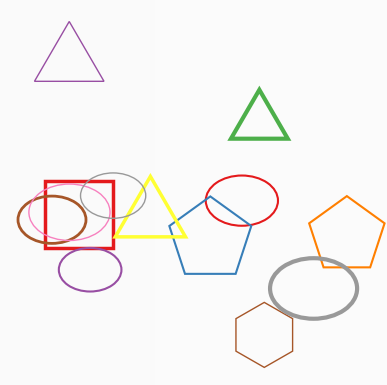[{"shape": "oval", "thickness": 1.5, "radius": 0.47, "center": [0.624, 0.479]}, {"shape": "square", "thickness": 2.5, "radius": 0.44, "center": [0.203, 0.442]}, {"shape": "pentagon", "thickness": 1.5, "radius": 0.56, "center": [0.543, 0.379]}, {"shape": "triangle", "thickness": 3, "radius": 0.42, "center": [0.669, 0.682]}, {"shape": "triangle", "thickness": 1, "radius": 0.52, "center": [0.179, 0.841]}, {"shape": "oval", "thickness": 1.5, "radius": 0.4, "center": [0.233, 0.299]}, {"shape": "pentagon", "thickness": 1.5, "radius": 0.51, "center": [0.895, 0.388]}, {"shape": "triangle", "thickness": 2.5, "radius": 0.52, "center": [0.388, 0.437]}, {"shape": "oval", "thickness": 2, "radius": 0.44, "center": [0.134, 0.429]}, {"shape": "hexagon", "thickness": 1, "radius": 0.42, "center": [0.682, 0.13]}, {"shape": "oval", "thickness": 1, "radius": 0.52, "center": [0.179, 0.449]}, {"shape": "oval", "thickness": 3, "radius": 0.56, "center": [0.809, 0.251]}, {"shape": "oval", "thickness": 1, "radius": 0.42, "center": [0.292, 0.492]}]